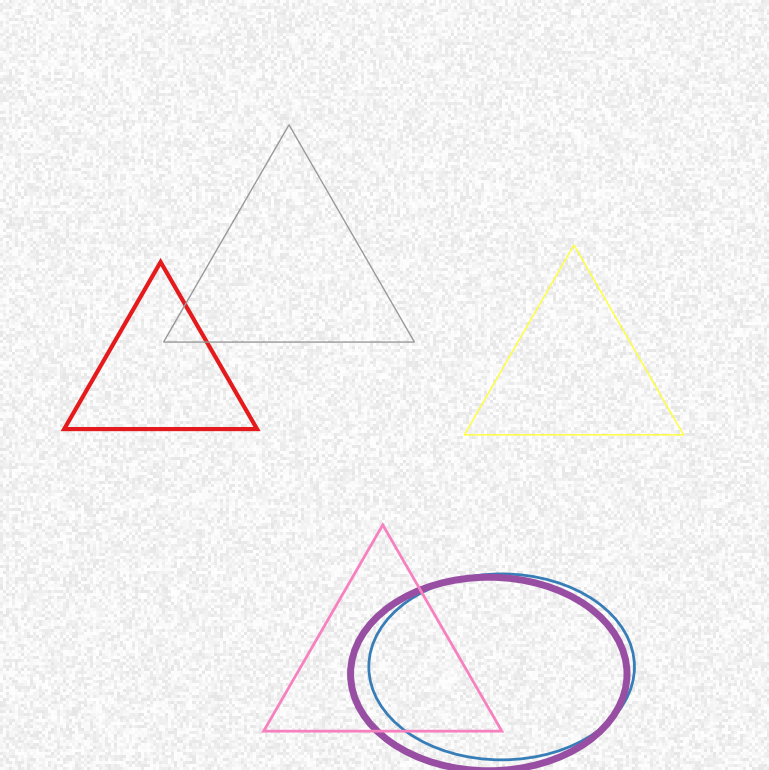[{"shape": "triangle", "thickness": 1.5, "radius": 0.72, "center": [0.209, 0.515]}, {"shape": "oval", "thickness": 1, "radius": 0.86, "center": [0.651, 0.134]}, {"shape": "oval", "thickness": 2.5, "radius": 0.9, "center": [0.635, 0.125]}, {"shape": "triangle", "thickness": 0.5, "radius": 0.82, "center": [0.745, 0.517]}, {"shape": "triangle", "thickness": 1, "radius": 0.89, "center": [0.497, 0.14]}, {"shape": "triangle", "thickness": 0.5, "radius": 0.94, "center": [0.375, 0.65]}]